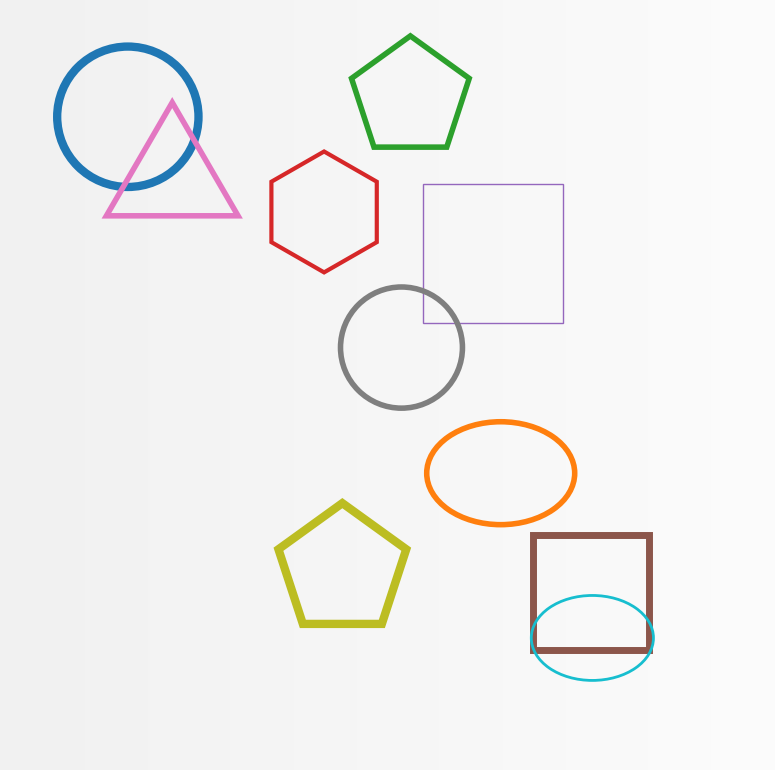[{"shape": "circle", "thickness": 3, "radius": 0.46, "center": [0.165, 0.848]}, {"shape": "oval", "thickness": 2, "radius": 0.48, "center": [0.646, 0.385]}, {"shape": "pentagon", "thickness": 2, "radius": 0.4, "center": [0.53, 0.874]}, {"shape": "hexagon", "thickness": 1.5, "radius": 0.39, "center": [0.418, 0.725]}, {"shape": "square", "thickness": 0.5, "radius": 0.45, "center": [0.636, 0.67]}, {"shape": "square", "thickness": 2.5, "radius": 0.37, "center": [0.763, 0.231]}, {"shape": "triangle", "thickness": 2, "radius": 0.49, "center": [0.222, 0.769]}, {"shape": "circle", "thickness": 2, "radius": 0.39, "center": [0.518, 0.549]}, {"shape": "pentagon", "thickness": 3, "radius": 0.43, "center": [0.442, 0.26]}, {"shape": "oval", "thickness": 1, "radius": 0.39, "center": [0.764, 0.172]}]